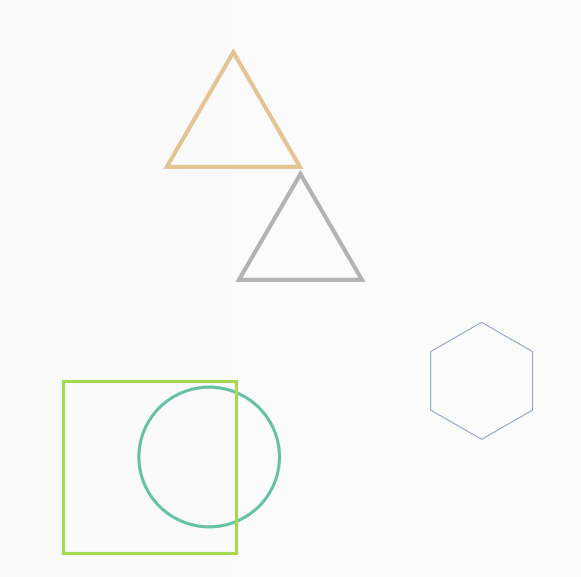[{"shape": "circle", "thickness": 1.5, "radius": 0.6, "center": [0.36, 0.208]}, {"shape": "hexagon", "thickness": 0.5, "radius": 0.51, "center": [0.829, 0.34]}, {"shape": "square", "thickness": 1.5, "radius": 0.74, "center": [0.258, 0.19]}, {"shape": "triangle", "thickness": 2, "radius": 0.66, "center": [0.401, 0.776]}, {"shape": "triangle", "thickness": 2, "radius": 0.61, "center": [0.517, 0.576]}]